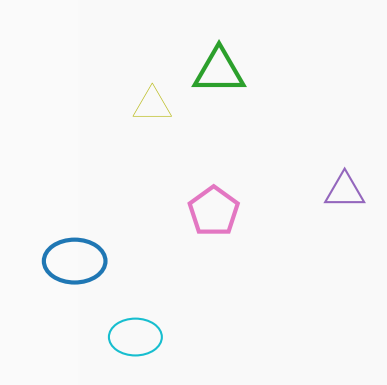[{"shape": "oval", "thickness": 3, "radius": 0.4, "center": [0.193, 0.322]}, {"shape": "triangle", "thickness": 3, "radius": 0.36, "center": [0.565, 0.816]}, {"shape": "triangle", "thickness": 1.5, "radius": 0.29, "center": [0.889, 0.504]}, {"shape": "pentagon", "thickness": 3, "radius": 0.33, "center": [0.551, 0.451]}, {"shape": "triangle", "thickness": 0.5, "radius": 0.29, "center": [0.393, 0.727]}, {"shape": "oval", "thickness": 1.5, "radius": 0.34, "center": [0.349, 0.125]}]